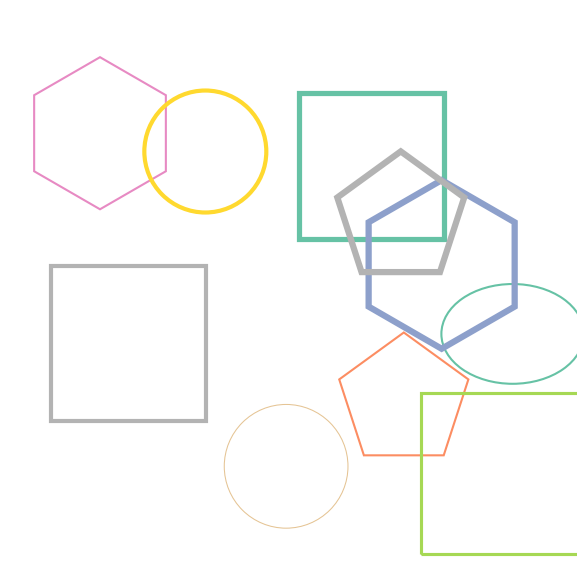[{"shape": "square", "thickness": 2.5, "radius": 0.63, "center": [0.644, 0.712]}, {"shape": "oval", "thickness": 1, "radius": 0.62, "center": [0.888, 0.421]}, {"shape": "pentagon", "thickness": 1, "radius": 0.59, "center": [0.699, 0.306]}, {"shape": "hexagon", "thickness": 3, "radius": 0.73, "center": [0.765, 0.541]}, {"shape": "hexagon", "thickness": 1, "radius": 0.66, "center": [0.173, 0.768]}, {"shape": "square", "thickness": 1.5, "radius": 0.7, "center": [0.868, 0.179]}, {"shape": "circle", "thickness": 2, "radius": 0.53, "center": [0.356, 0.737]}, {"shape": "circle", "thickness": 0.5, "radius": 0.54, "center": [0.495, 0.192]}, {"shape": "square", "thickness": 2, "radius": 0.67, "center": [0.223, 0.404]}, {"shape": "pentagon", "thickness": 3, "radius": 0.58, "center": [0.694, 0.621]}]